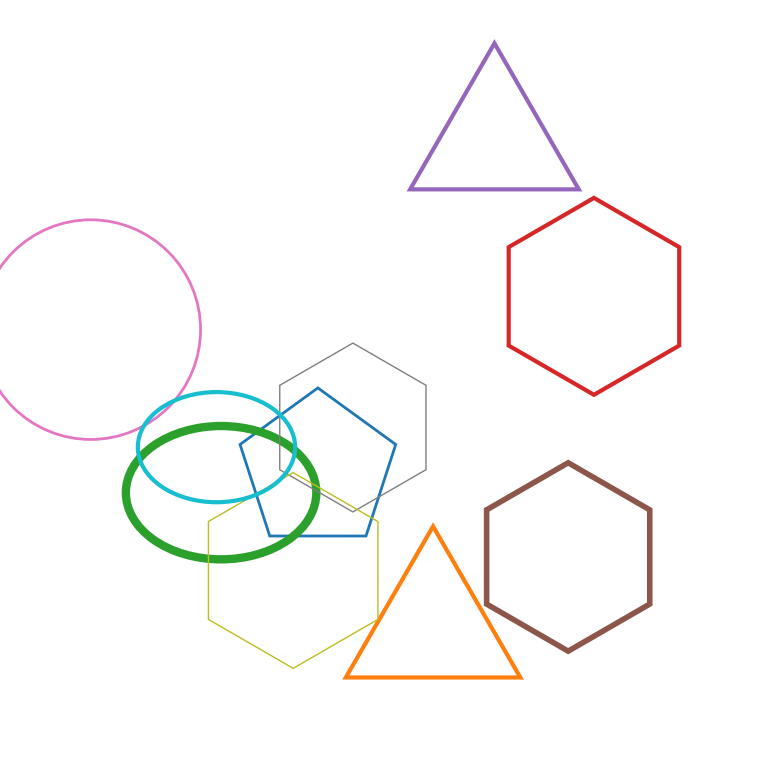[{"shape": "pentagon", "thickness": 1, "radius": 0.53, "center": [0.413, 0.39]}, {"shape": "triangle", "thickness": 1.5, "radius": 0.65, "center": [0.562, 0.186]}, {"shape": "oval", "thickness": 3, "radius": 0.62, "center": [0.287, 0.36]}, {"shape": "hexagon", "thickness": 1.5, "radius": 0.64, "center": [0.771, 0.615]}, {"shape": "triangle", "thickness": 1.5, "radius": 0.63, "center": [0.642, 0.817]}, {"shape": "hexagon", "thickness": 2, "radius": 0.61, "center": [0.738, 0.277]}, {"shape": "circle", "thickness": 1, "radius": 0.71, "center": [0.118, 0.572]}, {"shape": "hexagon", "thickness": 0.5, "radius": 0.55, "center": [0.458, 0.445]}, {"shape": "hexagon", "thickness": 0.5, "radius": 0.64, "center": [0.381, 0.259]}, {"shape": "oval", "thickness": 1.5, "radius": 0.51, "center": [0.281, 0.419]}]